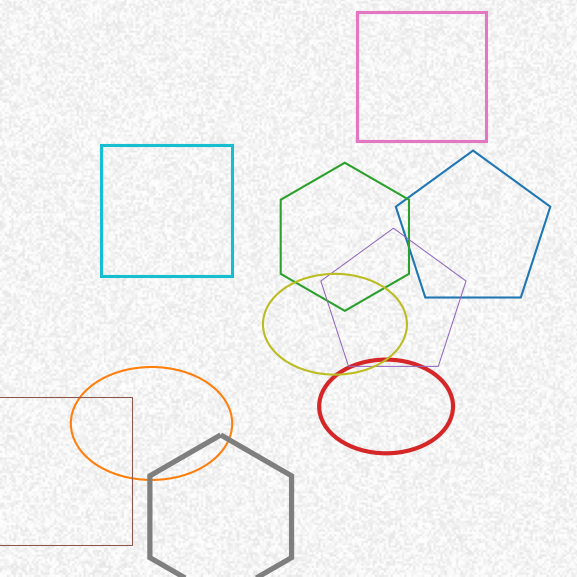[{"shape": "pentagon", "thickness": 1, "radius": 0.7, "center": [0.819, 0.598]}, {"shape": "oval", "thickness": 1, "radius": 0.7, "center": [0.262, 0.266]}, {"shape": "hexagon", "thickness": 1, "radius": 0.64, "center": [0.597, 0.589]}, {"shape": "oval", "thickness": 2, "radius": 0.58, "center": [0.669, 0.295]}, {"shape": "pentagon", "thickness": 0.5, "radius": 0.66, "center": [0.681, 0.472]}, {"shape": "square", "thickness": 0.5, "radius": 0.64, "center": [0.1, 0.184]}, {"shape": "square", "thickness": 1.5, "radius": 0.56, "center": [0.73, 0.866]}, {"shape": "hexagon", "thickness": 2.5, "radius": 0.71, "center": [0.382, 0.104]}, {"shape": "oval", "thickness": 1, "radius": 0.62, "center": [0.58, 0.438]}, {"shape": "square", "thickness": 1.5, "radius": 0.57, "center": [0.288, 0.634]}]